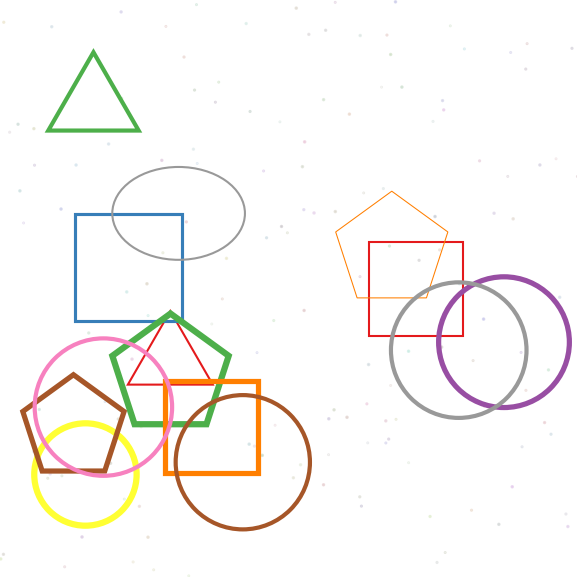[{"shape": "triangle", "thickness": 1, "radius": 0.42, "center": [0.295, 0.376]}, {"shape": "square", "thickness": 1, "radius": 0.41, "center": [0.72, 0.499]}, {"shape": "square", "thickness": 1.5, "radius": 0.46, "center": [0.223, 0.536]}, {"shape": "pentagon", "thickness": 3, "radius": 0.53, "center": [0.295, 0.35]}, {"shape": "triangle", "thickness": 2, "radius": 0.45, "center": [0.162, 0.818]}, {"shape": "circle", "thickness": 2.5, "radius": 0.57, "center": [0.873, 0.407]}, {"shape": "square", "thickness": 2.5, "radius": 0.4, "center": [0.367, 0.259]}, {"shape": "pentagon", "thickness": 0.5, "radius": 0.51, "center": [0.678, 0.566]}, {"shape": "circle", "thickness": 3, "radius": 0.44, "center": [0.148, 0.178]}, {"shape": "pentagon", "thickness": 2.5, "radius": 0.46, "center": [0.127, 0.258]}, {"shape": "circle", "thickness": 2, "radius": 0.58, "center": [0.42, 0.199]}, {"shape": "circle", "thickness": 2, "radius": 0.59, "center": [0.179, 0.294]}, {"shape": "oval", "thickness": 1, "radius": 0.57, "center": [0.309, 0.63]}, {"shape": "circle", "thickness": 2, "radius": 0.59, "center": [0.794, 0.393]}]